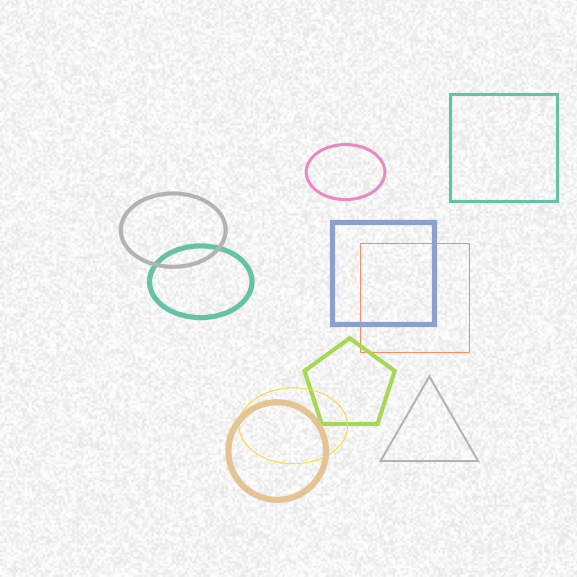[{"shape": "oval", "thickness": 2.5, "radius": 0.44, "center": [0.348, 0.511]}, {"shape": "square", "thickness": 1.5, "radius": 0.46, "center": [0.871, 0.743]}, {"shape": "square", "thickness": 0.5, "radius": 0.47, "center": [0.718, 0.484]}, {"shape": "square", "thickness": 2.5, "radius": 0.44, "center": [0.663, 0.526]}, {"shape": "oval", "thickness": 1.5, "radius": 0.34, "center": [0.598, 0.701]}, {"shape": "pentagon", "thickness": 2, "radius": 0.41, "center": [0.605, 0.331]}, {"shape": "oval", "thickness": 0.5, "radius": 0.47, "center": [0.508, 0.262]}, {"shape": "circle", "thickness": 3, "radius": 0.42, "center": [0.48, 0.218]}, {"shape": "triangle", "thickness": 1, "radius": 0.49, "center": [0.743, 0.25]}, {"shape": "oval", "thickness": 2, "radius": 0.45, "center": [0.3, 0.601]}]